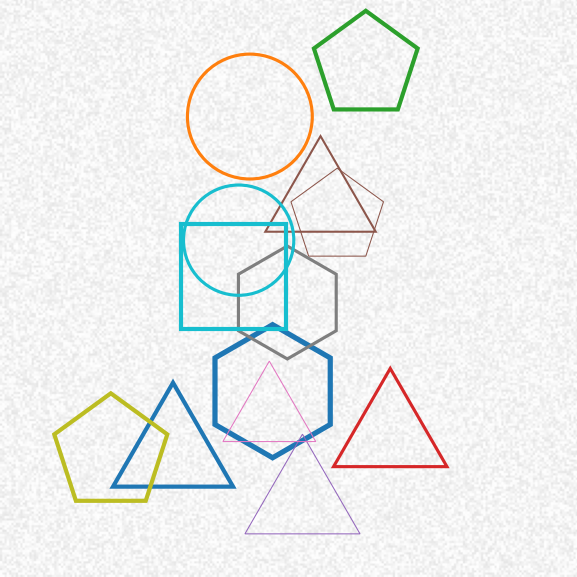[{"shape": "triangle", "thickness": 2, "radius": 0.6, "center": [0.3, 0.216]}, {"shape": "hexagon", "thickness": 2.5, "radius": 0.58, "center": [0.472, 0.322]}, {"shape": "circle", "thickness": 1.5, "radius": 0.54, "center": [0.433, 0.797]}, {"shape": "pentagon", "thickness": 2, "radius": 0.47, "center": [0.633, 0.886]}, {"shape": "triangle", "thickness": 1.5, "radius": 0.57, "center": [0.676, 0.248]}, {"shape": "triangle", "thickness": 0.5, "radius": 0.58, "center": [0.524, 0.132]}, {"shape": "pentagon", "thickness": 0.5, "radius": 0.42, "center": [0.584, 0.624]}, {"shape": "triangle", "thickness": 1, "radius": 0.55, "center": [0.555, 0.653]}, {"shape": "triangle", "thickness": 0.5, "radius": 0.46, "center": [0.466, 0.281]}, {"shape": "hexagon", "thickness": 1.5, "radius": 0.49, "center": [0.498, 0.475]}, {"shape": "pentagon", "thickness": 2, "radius": 0.51, "center": [0.192, 0.215]}, {"shape": "circle", "thickness": 1.5, "radius": 0.48, "center": [0.413, 0.583]}, {"shape": "square", "thickness": 2, "radius": 0.46, "center": [0.404, 0.52]}]